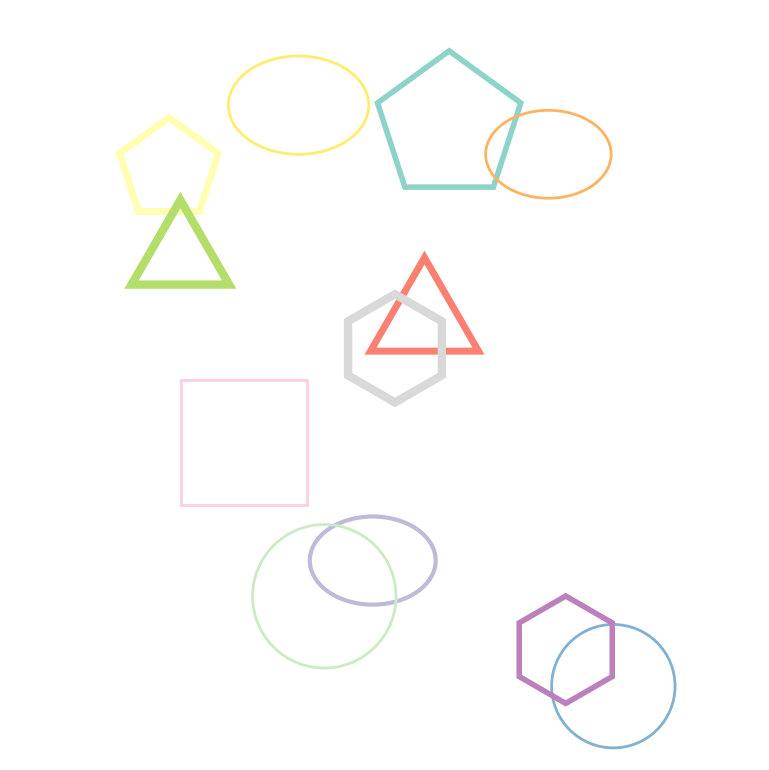[{"shape": "pentagon", "thickness": 2, "radius": 0.49, "center": [0.583, 0.836]}, {"shape": "pentagon", "thickness": 2.5, "radius": 0.34, "center": [0.219, 0.78]}, {"shape": "oval", "thickness": 1.5, "radius": 0.41, "center": [0.484, 0.272]}, {"shape": "triangle", "thickness": 2.5, "radius": 0.41, "center": [0.551, 0.584]}, {"shape": "circle", "thickness": 1, "radius": 0.4, "center": [0.797, 0.109]}, {"shape": "oval", "thickness": 1, "radius": 0.41, "center": [0.712, 0.8]}, {"shape": "triangle", "thickness": 3, "radius": 0.37, "center": [0.234, 0.667]}, {"shape": "square", "thickness": 1, "radius": 0.41, "center": [0.317, 0.426]}, {"shape": "hexagon", "thickness": 3, "radius": 0.35, "center": [0.513, 0.548]}, {"shape": "hexagon", "thickness": 2, "radius": 0.35, "center": [0.735, 0.156]}, {"shape": "circle", "thickness": 1, "radius": 0.47, "center": [0.421, 0.226]}, {"shape": "oval", "thickness": 1, "radius": 0.46, "center": [0.388, 0.863]}]